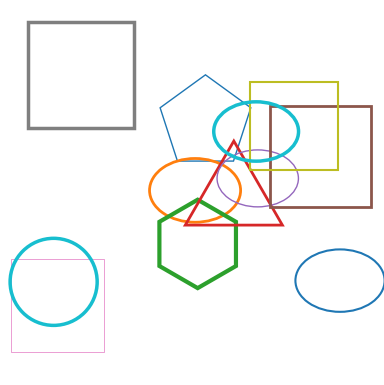[{"shape": "pentagon", "thickness": 1, "radius": 0.62, "center": [0.534, 0.682]}, {"shape": "oval", "thickness": 1.5, "radius": 0.58, "center": [0.883, 0.271]}, {"shape": "oval", "thickness": 2, "radius": 0.59, "center": [0.507, 0.506]}, {"shape": "hexagon", "thickness": 3, "radius": 0.57, "center": [0.513, 0.366]}, {"shape": "triangle", "thickness": 2, "radius": 0.73, "center": [0.607, 0.488]}, {"shape": "oval", "thickness": 1, "radius": 0.53, "center": [0.669, 0.537]}, {"shape": "square", "thickness": 2, "radius": 0.66, "center": [0.831, 0.593]}, {"shape": "square", "thickness": 0.5, "radius": 0.6, "center": [0.15, 0.207]}, {"shape": "square", "thickness": 2.5, "radius": 0.69, "center": [0.209, 0.805]}, {"shape": "square", "thickness": 1.5, "radius": 0.57, "center": [0.763, 0.673]}, {"shape": "circle", "thickness": 2.5, "radius": 0.57, "center": [0.139, 0.268]}, {"shape": "oval", "thickness": 2.5, "radius": 0.55, "center": [0.665, 0.658]}]